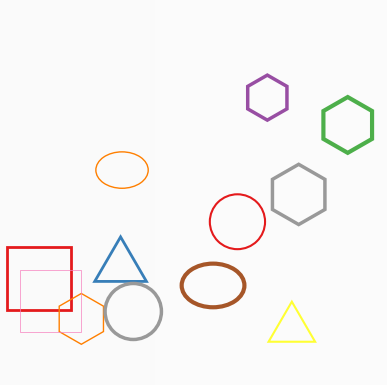[{"shape": "circle", "thickness": 1.5, "radius": 0.36, "center": [0.613, 0.424]}, {"shape": "square", "thickness": 2, "radius": 0.41, "center": [0.101, 0.277]}, {"shape": "triangle", "thickness": 2, "radius": 0.39, "center": [0.311, 0.308]}, {"shape": "hexagon", "thickness": 3, "radius": 0.36, "center": [0.897, 0.675]}, {"shape": "hexagon", "thickness": 2.5, "radius": 0.29, "center": [0.69, 0.746]}, {"shape": "oval", "thickness": 1, "radius": 0.34, "center": [0.315, 0.558]}, {"shape": "hexagon", "thickness": 1, "radius": 0.33, "center": [0.21, 0.172]}, {"shape": "triangle", "thickness": 1.5, "radius": 0.35, "center": [0.753, 0.147]}, {"shape": "oval", "thickness": 3, "radius": 0.4, "center": [0.55, 0.259]}, {"shape": "square", "thickness": 0.5, "radius": 0.4, "center": [0.13, 0.218]}, {"shape": "hexagon", "thickness": 2.5, "radius": 0.39, "center": [0.771, 0.495]}, {"shape": "circle", "thickness": 2.5, "radius": 0.36, "center": [0.344, 0.191]}]